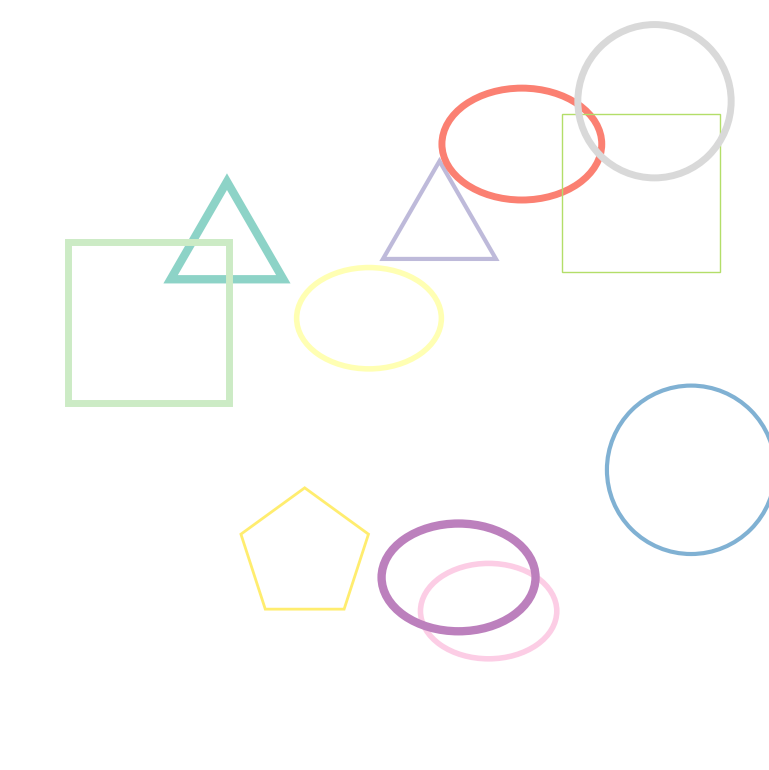[{"shape": "triangle", "thickness": 3, "radius": 0.42, "center": [0.295, 0.68]}, {"shape": "oval", "thickness": 2, "radius": 0.47, "center": [0.479, 0.587]}, {"shape": "triangle", "thickness": 1.5, "radius": 0.42, "center": [0.571, 0.706]}, {"shape": "oval", "thickness": 2.5, "radius": 0.52, "center": [0.678, 0.813]}, {"shape": "circle", "thickness": 1.5, "radius": 0.55, "center": [0.898, 0.39]}, {"shape": "square", "thickness": 0.5, "radius": 0.51, "center": [0.832, 0.75]}, {"shape": "oval", "thickness": 2, "radius": 0.44, "center": [0.635, 0.206]}, {"shape": "circle", "thickness": 2.5, "radius": 0.5, "center": [0.85, 0.869]}, {"shape": "oval", "thickness": 3, "radius": 0.5, "center": [0.596, 0.25]}, {"shape": "square", "thickness": 2.5, "radius": 0.52, "center": [0.193, 0.581]}, {"shape": "pentagon", "thickness": 1, "radius": 0.44, "center": [0.396, 0.279]}]